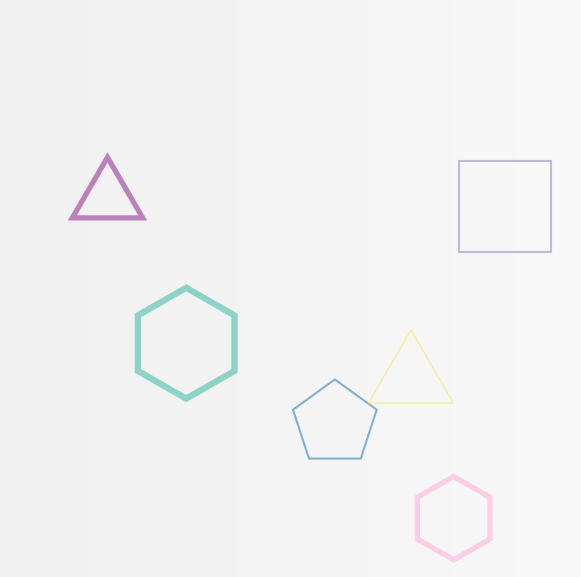[{"shape": "hexagon", "thickness": 3, "radius": 0.48, "center": [0.32, 0.405]}, {"shape": "square", "thickness": 1, "radius": 0.4, "center": [0.869, 0.642]}, {"shape": "pentagon", "thickness": 1, "radius": 0.38, "center": [0.576, 0.266]}, {"shape": "hexagon", "thickness": 2.5, "radius": 0.36, "center": [0.781, 0.102]}, {"shape": "triangle", "thickness": 2.5, "radius": 0.35, "center": [0.185, 0.657]}, {"shape": "triangle", "thickness": 0.5, "radius": 0.42, "center": [0.707, 0.343]}]